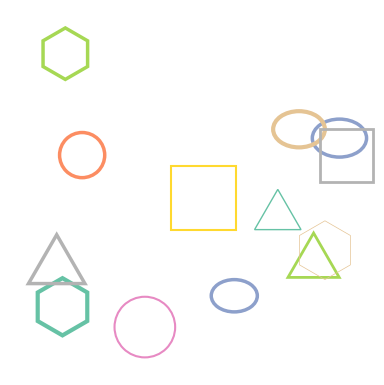[{"shape": "hexagon", "thickness": 3, "radius": 0.37, "center": [0.162, 0.203]}, {"shape": "triangle", "thickness": 1, "radius": 0.35, "center": [0.722, 0.438]}, {"shape": "circle", "thickness": 2.5, "radius": 0.29, "center": [0.213, 0.597]}, {"shape": "oval", "thickness": 2.5, "radius": 0.3, "center": [0.609, 0.232]}, {"shape": "oval", "thickness": 2.5, "radius": 0.35, "center": [0.882, 0.641]}, {"shape": "circle", "thickness": 1.5, "radius": 0.39, "center": [0.376, 0.15]}, {"shape": "triangle", "thickness": 2, "radius": 0.38, "center": [0.815, 0.318]}, {"shape": "hexagon", "thickness": 2.5, "radius": 0.33, "center": [0.17, 0.861]}, {"shape": "square", "thickness": 1.5, "radius": 0.42, "center": [0.529, 0.485]}, {"shape": "hexagon", "thickness": 0.5, "radius": 0.38, "center": [0.844, 0.35]}, {"shape": "oval", "thickness": 3, "radius": 0.34, "center": [0.777, 0.664]}, {"shape": "triangle", "thickness": 2.5, "radius": 0.42, "center": [0.147, 0.306]}, {"shape": "square", "thickness": 2, "radius": 0.35, "center": [0.899, 0.596]}]